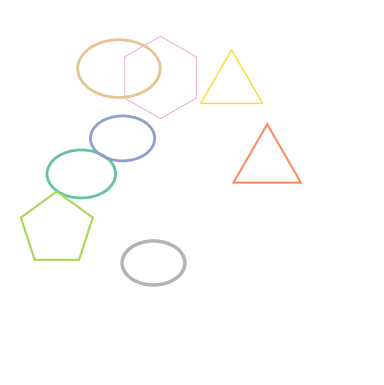[{"shape": "oval", "thickness": 2, "radius": 0.45, "center": [0.211, 0.548]}, {"shape": "triangle", "thickness": 1.5, "radius": 0.51, "center": [0.694, 0.576]}, {"shape": "oval", "thickness": 2, "radius": 0.42, "center": [0.318, 0.641]}, {"shape": "hexagon", "thickness": 0.5, "radius": 0.54, "center": [0.417, 0.799]}, {"shape": "pentagon", "thickness": 1.5, "radius": 0.49, "center": [0.148, 0.405]}, {"shape": "triangle", "thickness": 1, "radius": 0.46, "center": [0.602, 0.778]}, {"shape": "oval", "thickness": 2, "radius": 0.54, "center": [0.309, 0.822]}, {"shape": "oval", "thickness": 2.5, "radius": 0.41, "center": [0.399, 0.317]}]